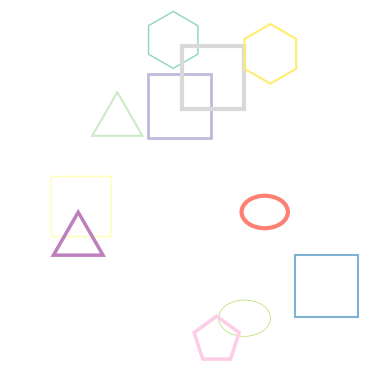[{"shape": "hexagon", "thickness": 1, "radius": 0.37, "center": [0.45, 0.896]}, {"shape": "square", "thickness": 1, "radius": 0.39, "center": [0.21, 0.465]}, {"shape": "square", "thickness": 2, "radius": 0.41, "center": [0.466, 0.725]}, {"shape": "oval", "thickness": 3, "radius": 0.3, "center": [0.688, 0.449]}, {"shape": "square", "thickness": 1.5, "radius": 0.41, "center": [0.848, 0.257]}, {"shape": "oval", "thickness": 0.5, "radius": 0.34, "center": [0.635, 0.174]}, {"shape": "pentagon", "thickness": 2.5, "radius": 0.31, "center": [0.563, 0.117]}, {"shape": "square", "thickness": 3, "radius": 0.41, "center": [0.553, 0.798]}, {"shape": "triangle", "thickness": 2.5, "radius": 0.37, "center": [0.203, 0.374]}, {"shape": "triangle", "thickness": 1.5, "radius": 0.38, "center": [0.305, 0.685]}, {"shape": "hexagon", "thickness": 1.5, "radius": 0.39, "center": [0.702, 0.86]}]